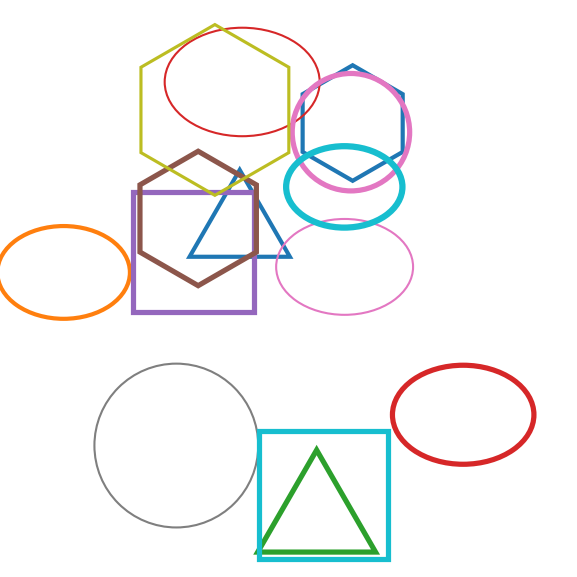[{"shape": "triangle", "thickness": 2, "radius": 0.5, "center": [0.415, 0.605]}, {"shape": "hexagon", "thickness": 2, "radius": 0.5, "center": [0.611, 0.786]}, {"shape": "oval", "thickness": 2, "radius": 0.57, "center": [0.11, 0.527]}, {"shape": "triangle", "thickness": 2.5, "radius": 0.59, "center": [0.548, 0.102]}, {"shape": "oval", "thickness": 1, "radius": 0.67, "center": [0.419, 0.857]}, {"shape": "oval", "thickness": 2.5, "radius": 0.61, "center": [0.802, 0.281]}, {"shape": "square", "thickness": 2.5, "radius": 0.52, "center": [0.335, 0.563]}, {"shape": "hexagon", "thickness": 2.5, "radius": 0.58, "center": [0.343, 0.621]}, {"shape": "oval", "thickness": 1, "radius": 0.59, "center": [0.597, 0.537]}, {"shape": "circle", "thickness": 2.5, "radius": 0.51, "center": [0.608, 0.77]}, {"shape": "circle", "thickness": 1, "radius": 0.71, "center": [0.305, 0.228]}, {"shape": "hexagon", "thickness": 1.5, "radius": 0.74, "center": [0.372, 0.809]}, {"shape": "square", "thickness": 2.5, "radius": 0.56, "center": [0.56, 0.142]}, {"shape": "oval", "thickness": 3, "radius": 0.5, "center": [0.596, 0.676]}]